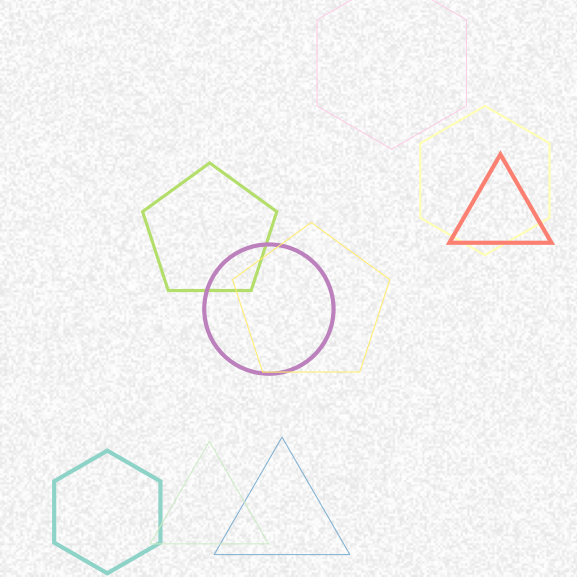[{"shape": "hexagon", "thickness": 2, "radius": 0.53, "center": [0.186, 0.113]}, {"shape": "hexagon", "thickness": 1, "radius": 0.65, "center": [0.84, 0.687]}, {"shape": "triangle", "thickness": 2, "radius": 0.51, "center": [0.867, 0.63]}, {"shape": "triangle", "thickness": 0.5, "radius": 0.68, "center": [0.488, 0.107]}, {"shape": "pentagon", "thickness": 1.5, "radius": 0.61, "center": [0.363, 0.595]}, {"shape": "hexagon", "thickness": 0.5, "radius": 0.75, "center": [0.678, 0.89]}, {"shape": "circle", "thickness": 2, "radius": 0.56, "center": [0.466, 0.464]}, {"shape": "triangle", "thickness": 0.5, "radius": 0.59, "center": [0.362, 0.117]}, {"shape": "pentagon", "thickness": 0.5, "radius": 0.72, "center": [0.539, 0.471]}]